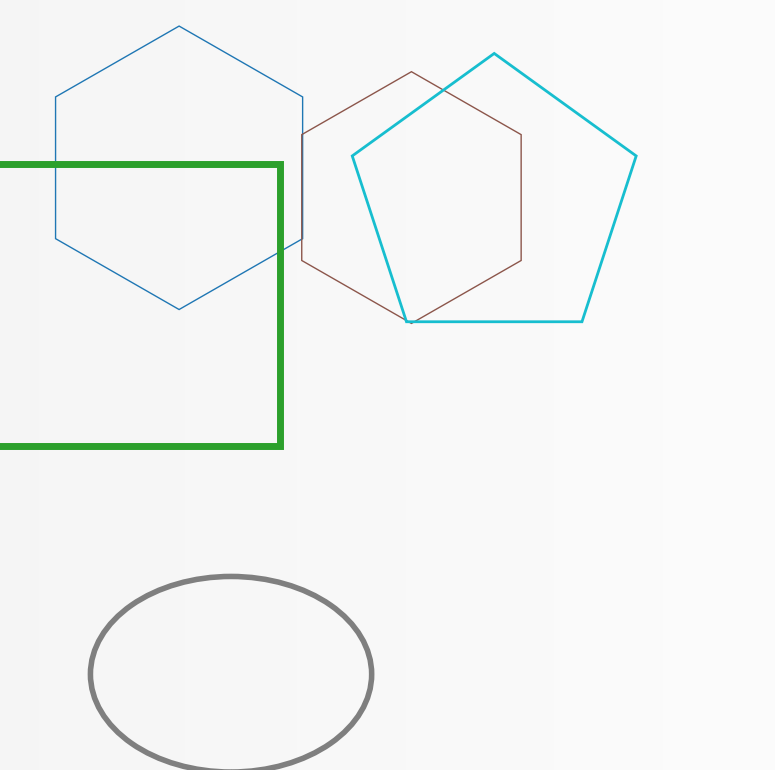[{"shape": "hexagon", "thickness": 0.5, "radius": 0.92, "center": [0.231, 0.782]}, {"shape": "square", "thickness": 2.5, "radius": 0.92, "center": [0.178, 0.604]}, {"shape": "hexagon", "thickness": 0.5, "radius": 0.82, "center": [0.531, 0.743]}, {"shape": "oval", "thickness": 2, "radius": 0.91, "center": [0.298, 0.124]}, {"shape": "pentagon", "thickness": 1, "radius": 0.96, "center": [0.638, 0.738]}]